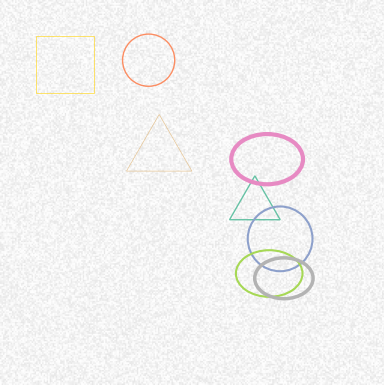[{"shape": "triangle", "thickness": 1, "radius": 0.38, "center": [0.662, 0.467]}, {"shape": "circle", "thickness": 1, "radius": 0.34, "center": [0.386, 0.844]}, {"shape": "circle", "thickness": 1.5, "radius": 0.42, "center": [0.728, 0.38]}, {"shape": "oval", "thickness": 3, "radius": 0.47, "center": [0.694, 0.587]}, {"shape": "oval", "thickness": 1.5, "radius": 0.43, "center": [0.699, 0.29]}, {"shape": "square", "thickness": 0.5, "radius": 0.37, "center": [0.169, 0.832]}, {"shape": "triangle", "thickness": 0.5, "radius": 0.49, "center": [0.413, 0.605]}, {"shape": "oval", "thickness": 2.5, "radius": 0.38, "center": [0.737, 0.277]}]